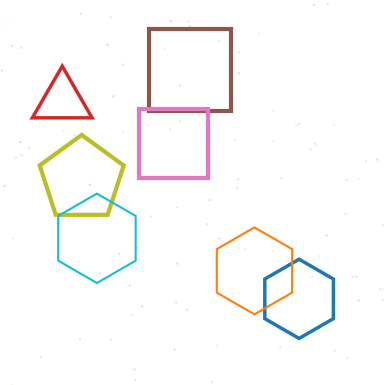[{"shape": "hexagon", "thickness": 2.5, "radius": 0.51, "center": [0.777, 0.224]}, {"shape": "hexagon", "thickness": 1.5, "radius": 0.56, "center": [0.661, 0.296]}, {"shape": "triangle", "thickness": 2.5, "radius": 0.45, "center": [0.162, 0.739]}, {"shape": "square", "thickness": 3, "radius": 0.53, "center": [0.494, 0.819]}, {"shape": "square", "thickness": 3, "radius": 0.45, "center": [0.452, 0.628]}, {"shape": "pentagon", "thickness": 3, "radius": 0.57, "center": [0.212, 0.535]}, {"shape": "hexagon", "thickness": 1.5, "radius": 0.58, "center": [0.252, 0.381]}]